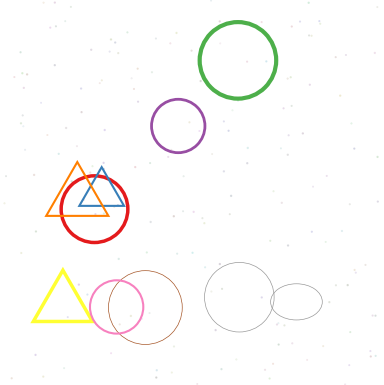[{"shape": "circle", "thickness": 2.5, "radius": 0.43, "center": [0.245, 0.457]}, {"shape": "triangle", "thickness": 1.5, "radius": 0.34, "center": [0.264, 0.499]}, {"shape": "circle", "thickness": 3, "radius": 0.5, "center": [0.618, 0.843]}, {"shape": "circle", "thickness": 2, "radius": 0.35, "center": [0.463, 0.673]}, {"shape": "triangle", "thickness": 1.5, "radius": 0.47, "center": [0.201, 0.486]}, {"shape": "triangle", "thickness": 2.5, "radius": 0.44, "center": [0.163, 0.209]}, {"shape": "circle", "thickness": 0.5, "radius": 0.48, "center": [0.378, 0.201]}, {"shape": "circle", "thickness": 1.5, "radius": 0.35, "center": [0.303, 0.203]}, {"shape": "circle", "thickness": 0.5, "radius": 0.45, "center": [0.622, 0.228]}, {"shape": "oval", "thickness": 0.5, "radius": 0.34, "center": [0.77, 0.216]}]